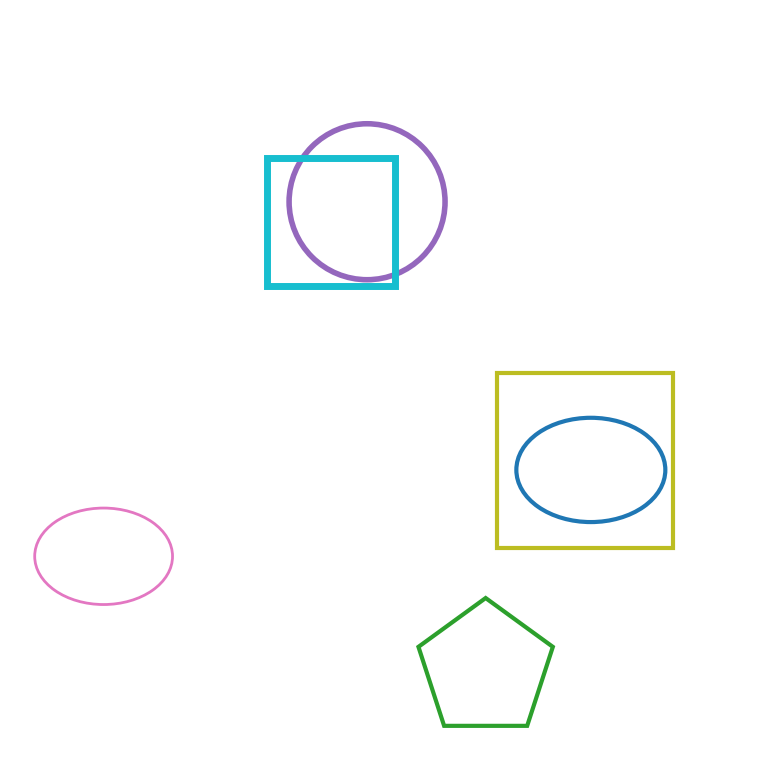[{"shape": "oval", "thickness": 1.5, "radius": 0.48, "center": [0.767, 0.39]}, {"shape": "pentagon", "thickness": 1.5, "radius": 0.46, "center": [0.631, 0.132]}, {"shape": "circle", "thickness": 2, "radius": 0.51, "center": [0.477, 0.738]}, {"shape": "oval", "thickness": 1, "radius": 0.45, "center": [0.135, 0.278]}, {"shape": "square", "thickness": 1.5, "radius": 0.57, "center": [0.76, 0.402]}, {"shape": "square", "thickness": 2.5, "radius": 0.42, "center": [0.43, 0.712]}]